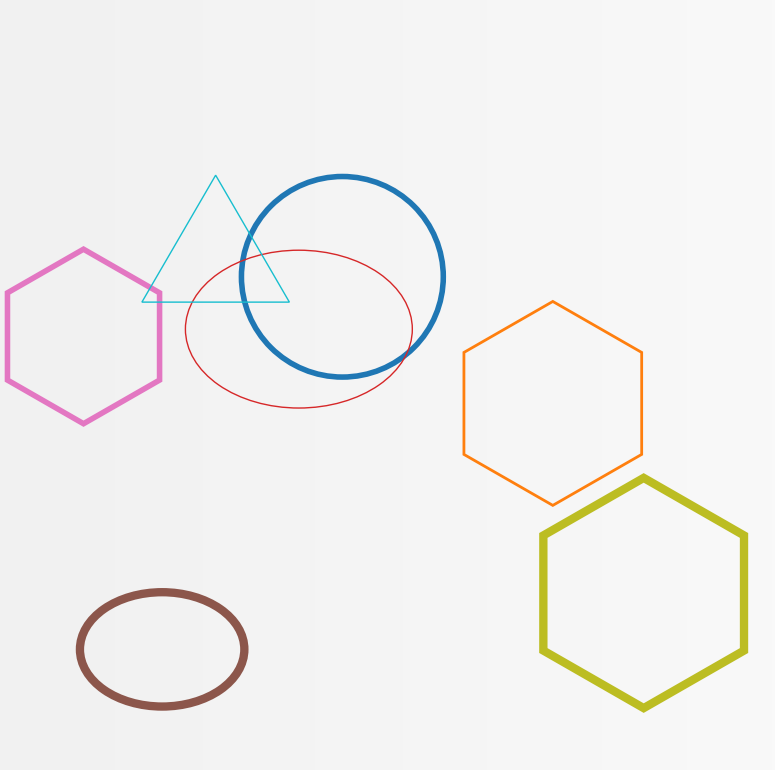[{"shape": "circle", "thickness": 2, "radius": 0.65, "center": [0.442, 0.641]}, {"shape": "hexagon", "thickness": 1, "radius": 0.66, "center": [0.713, 0.476]}, {"shape": "oval", "thickness": 0.5, "radius": 0.73, "center": [0.386, 0.573]}, {"shape": "oval", "thickness": 3, "radius": 0.53, "center": [0.209, 0.157]}, {"shape": "hexagon", "thickness": 2, "radius": 0.57, "center": [0.108, 0.563]}, {"shape": "hexagon", "thickness": 3, "radius": 0.75, "center": [0.831, 0.23]}, {"shape": "triangle", "thickness": 0.5, "radius": 0.55, "center": [0.278, 0.663]}]